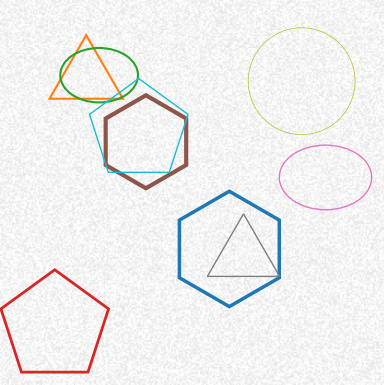[{"shape": "hexagon", "thickness": 2.5, "radius": 0.75, "center": [0.596, 0.353]}, {"shape": "triangle", "thickness": 1.5, "radius": 0.55, "center": [0.224, 0.799]}, {"shape": "oval", "thickness": 1.5, "radius": 0.5, "center": [0.258, 0.805]}, {"shape": "pentagon", "thickness": 2, "radius": 0.73, "center": [0.142, 0.152]}, {"shape": "hexagon", "thickness": 3, "radius": 0.6, "center": [0.379, 0.632]}, {"shape": "oval", "thickness": 1, "radius": 0.6, "center": [0.845, 0.539]}, {"shape": "triangle", "thickness": 1, "radius": 0.54, "center": [0.632, 0.336]}, {"shape": "circle", "thickness": 0.5, "radius": 0.69, "center": [0.784, 0.789]}, {"shape": "pentagon", "thickness": 1, "radius": 0.67, "center": [0.36, 0.661]}]